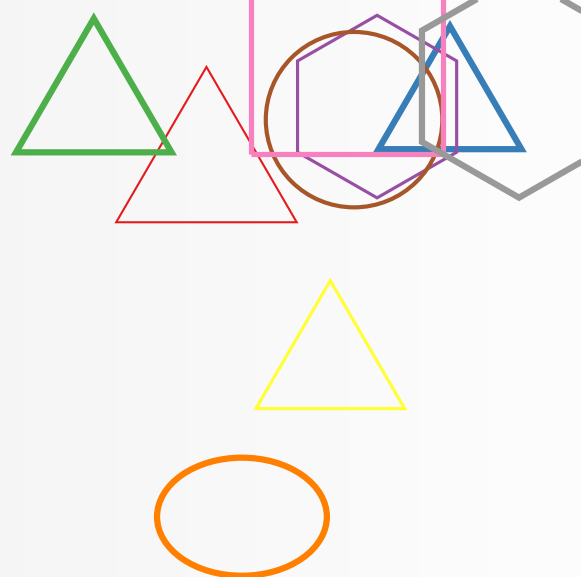[{"shape": "triangle", "thickness": 1, "radius": 0.9, "center": [0.355, 0.704]}, {"shape": "triangle", "thickness": 3, "radius": 0.71, "center": [0.774, 0.812]}, {"shape": "triangle", "thickness": 3, "radius": 0.77, "center": [0.161, 0.813]}, {"shape": "hexagon", "thickness": 1.5, "radius": 0.79, "center": [0.649, 0.815]}, {"shape": "oval", "thickness": 3, "radius": 0.73, "center": [0.416, 0.104]}, {"shape": "triangle", "thickness": 1.5, "radius": 0.74, "center": [0.568, 0.365]}, {"shape": "circle", "thickness": 2, "radius": 0.76, "center": [0.609, 0.792]}, {"shape": "square", "thickness": 2.5, "radius": 0.83, "center": [0.597, 0.899]}, {"shape": "hexagon", "thickness": 3, "radius": 0.96, "center": [0.893, 0.85]}]